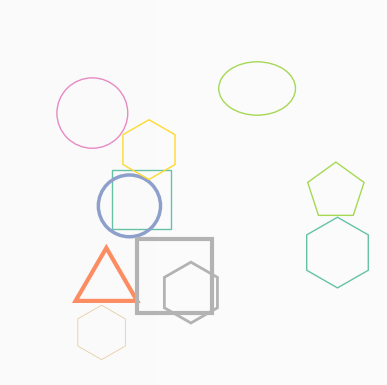[{"shape": "square", "thickness": 1, "radius": 0.38, "center": [0.366, 0.482]}, {"shape": "hexagon", "thickness": 1, "radius": 0.46, "center": [0.871, 0.344]}, {"shape": "triangle", "thickness": 3, "radius": 0.46, "center": [0.274, 0.264]}, {"shape": "circle", "thickness": 2.5, "radius": 0.4, "center": [0.334, 0.465]}, {"shape": "circle", "thickness": 1, "radius": 0.46, "center": [0.238, 0.706]}, {"shape": "pentagon", "thickness": 1, "radius": 0.38, "center": [0.867, 0.503]}, {"shape": "oval", "thickness": 1, "radius": 0.5, "center": [0.664, 0.77]}, {"shape": "hexagon", "thickness": 1, "radius": 0.39, "center": [0.384, 0.611]}, {"shape": "hexagon", "thickness": 0.5, "radius": 0.35, "center": [0.262, 0.137]}, {"shape": "hexagon", "thickness": 2, "radius": 0.4, "center": [0.493, 0.24]}, {"shape": "square", "thickness": 3, "radius": 0.48, "center": [0.451, 0.284]}]